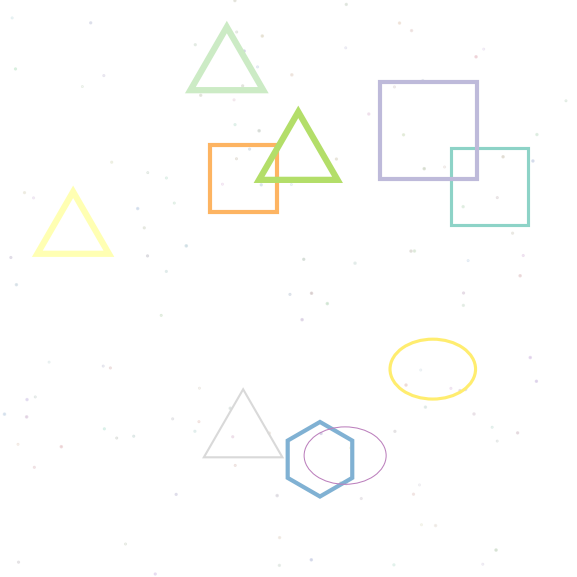[{"shape": "square", "thickness": 1.5, "radius": 0.33, "center": [0.847, 0.676]}, {"shape": "triangle", "thickness": 3, "radius": 0.36, "center": [0.127, 0.595]}, {"shape": "square", "thickness": 2, "radius": 0.42, "center": [0.742, 0.773]}, {"shape": "hexagon", "thickness": 2, "radius": 0.32, "center": [0.554, 0.204]}, {"shape": "square", "thickness": 2, "radius": 0.29, "center": [0.422, 0.69]}, {"shape": "triangle", "thickness": 3, "radius": 0.39, "center": [0.517, 0.727]}, {"shape": "triangle", "thickness": 1, "radius": 0.39, "center": [0.421, 0.247]}, {"shape": "oval", "thickness": 0.5, "radius": 0.36, "center": [0.598, 0.21]}, {"shape": "triangle", "thickness": 3, "radius": 0.36, "center": [0.393, 0.879]}, {"shape": "oval", "thickness": 1.5, "radius": 0.37, "center": [0.749, 0.36]}]